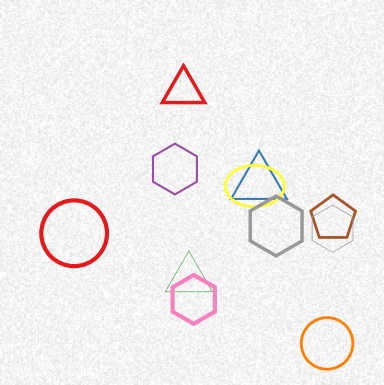[{"shape": "circle", "thickness": 3, "radius": 0.43, "center": [0.193, 0.394]}, {"shape": "triangle", "thickness": 2.5, "radius": 0.32, "center": [0.477, 0.765]}, {"shape": "triangle", "thickness": 1.5, "radius": 0.42, "center": [0.673, 0.525]}, {"shape": "triangle", "thickness": 0.5, "radius": 0.35, "center": [0.49, 0.277]}, {"shape": "hexagon", "thickness": 1.5, "radius": 0.33, "center": [0.454, 0.561]}, {"shape": "circle", "thickness": 2, "radius": 0.34, "center": [0.85, 0.108]}, {"shape": "oval", "thickness": 2, "radius": 0.38, "center": [0.662, 0.517]}, {"shape": "pentagon", "thickness": 2, "radius": 0.31, "center": [0.865, 0.433]}, {"shape": "hexagon", "thickness": 3, "radius": 0.32, "center": [0.503, 0.222]}, {"shape": "hexagon", "thickness": 2.5, "radius": 0.39, "center": [0.717, 0.413]}, {"shape": "hexagon", "thickness": 0.5, "radius": 0.31, "center": [0.864, 0.406]}]